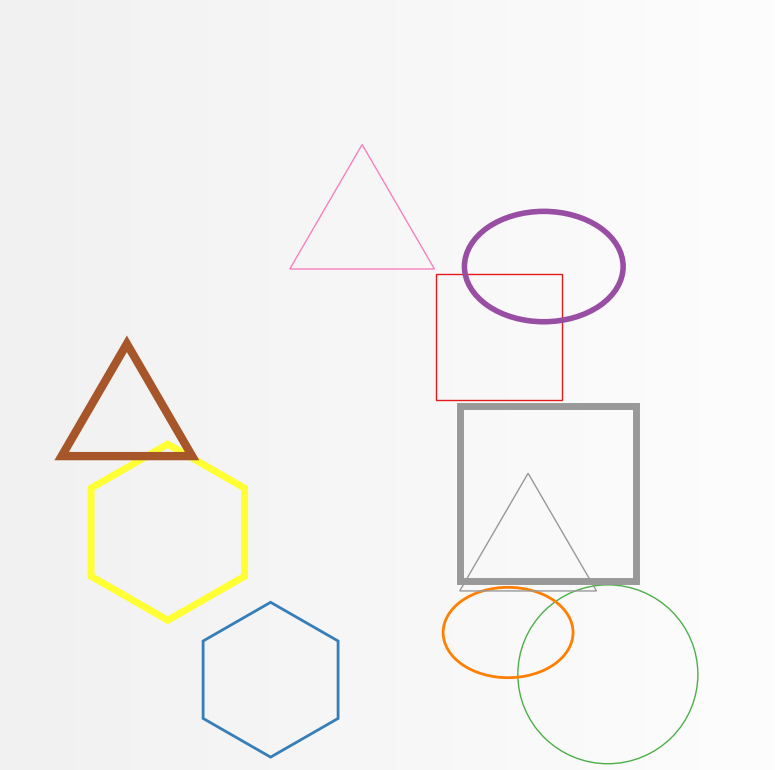[{"shape": "square", "thickness": 0.5, "radius": 0.41, "center": [0.644, 0.562]}, {"shape": "hexagon", "thickness": 1, "radius": 0.5, "center": [0.349, 0.117]}, {"shape": "circle", "thickness": 0.5, "radius": 0.58, "center": [0.784, 0.124]}, {"shape": "oval", "thickness": 2, "radius": 0.51, "center": [0.702, 0.654]}, {"shape": "oval", "thickness": 1, "radius": 0.42, "center": [0.656, 0.179]}, {"shape": "hexagon", "thickness": 2.5, "radius": 0.57, "center": [0.217, 0.309]}, {"shape": "triangle", "thickness": 3, "radius": 0.49, "center": [0.164, 0.456]}, {"shape": "triangle", "thickness": 0.5, "radius": 0.54, "center": [0.467, 0.705]}, {"shape": "triangle", "thickness": 0.5, "radius": 0.51, "center": [0.681, 0.283]}, {"shape": "square", "thickness": 2.5, "radius": 0.57, "center": [0.707, 0.359]}]